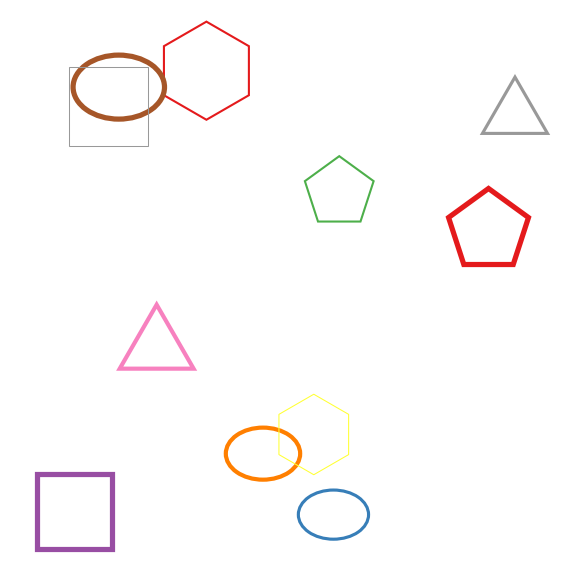[{"shape": "hexagon", "thickness": 1, "radius": 0.42, "center": [0.357, 0.877]}, {"shape": "pentagon", "thickness": 2.5, "radius": 0.36, "center": [0.846, 0.6]}, {"shape": "oval", "thickness": 1.5, "radius": 0.3, "center": [0.577, 0.108]}, {"shape": "pentagon", "thickness": 1, "radius": 0.31, "center": [0.587, 0.666]}, {"shape": "square", "thickness": 2.5, "radius": 0.32, "center": [0.129, 0.113]}, {"shape": "oval", "thickness": 2, "radius": 0.32, "center": [0.455, 0.214]}, {"shape": "hexagon", "thickness": 0.5, "radius": 0.35, "center": [0.543, 0.247]}, {"shape": "oval", "thickness": 2.5, "radius": 0.4, "center": [0.206, 0.848]}, {"shape": "triangle", "thickness": 2, "radius": 0.37, "center": [0.271, 0.398]}, {"shape": "square", "thickness": 0.5, "radius": 0.34, "center": [0.188, 0.814]}, {"shape": "triangle", "thickness": 1.5, "radius": 0.33, "center": [0.892, 0.801]}]